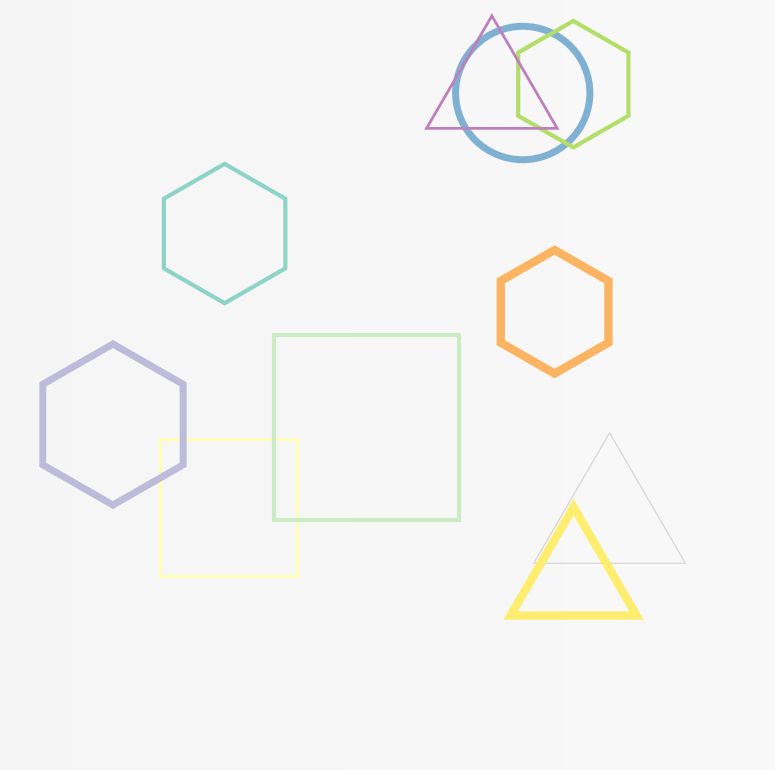[{"shape": "hexagon", "thickness": 1.5, "radius": 0.45, "center": [0.29, 0.697]}, {"shape": "square", "thickness": 1, "radius": 0.44, "center": [0.295, 0.341]}, {"shape": "hexagon", "thickness": 2.5, "radius": 0.52, "center": [0.146, 0.449]}, {"shape": "circle", "thickness": 2.5, "radius": 0.43, "center": [0.674, 0.879]}, {"shape": "hexagon", "thickness": 3, "radius": 0.4, "center": [0.716, 0.595]}, {"shape": "hexagon", "thickness": 1.5, "radius": 0.41, "center": [0.74, 0.891]}, {"shape": "triangle", "thickness": 0.5, "radius": 0.57, "center": [0.787, 0.325]}, {"shape": "triangle", "thickness": 1, "radius": 0.49, "center": [0.635, 0.882]}, {"shape": "square", "thickness": 1.5, "radius": 0.6, "center": [0.473, 0.445]}, {"shape": "triangle", "thickness": 3, "radius": 0.47, "center": [0.74, 0.248]}]